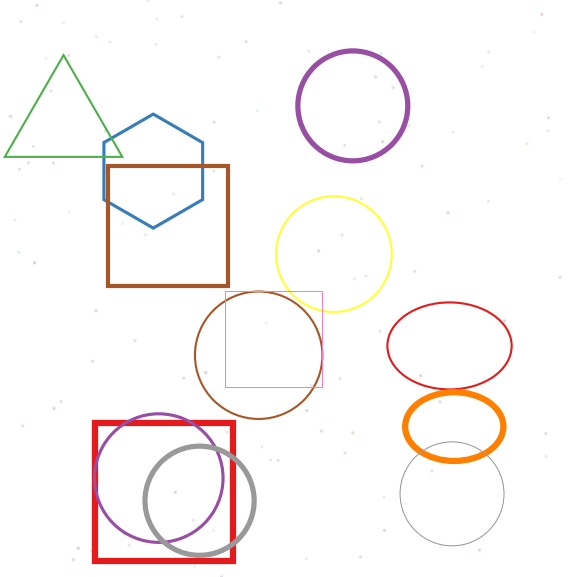[{"shape": "oval", "thickness": 1, "radius": 0.54, "center": [0.778, 0.4]}, {"shape": "square", "thickness": 3, "radius": 0.6, "center": [0.284, 0.148]}, {"shape": "hexagon", "thickness": 1.5, "radius": 0.49, "center": [0.265, 0.703]}, {"shape": "triangle", "thickness": 1, "radius": 0.59, "center": [0.11, 0.786]}, {"shape": "circle", "thickness": 1.5, "radius": 0.56, "center": [0.275, 0.171]}, {"shape": "circle", "thickness": 2.5, "radius": 0.48, "center": [0.611, 0.816]}, {"shape": "oval", "thickness": 3, "radius": 0.43, "center": [0.787, 0.26]}, {"shape": "circle", "thickness": 1, "radius": 0.5, "center": [0.578, 0.559]}, {"shape": "circle", "thickness": 1, "radius": 0.55, "center": [0.448, 0.384]}, {"shape": "square", "thickness": 2, "radius": 0.52, "center": [0.291, 0.607]}, {"shape": "square", "thickness": 0.5, "radius": 0.42, "center": [0.474, 0.412]}, {"shape": "circle", "thickness": 2.5, "radius": 0.47, "center": [0.346, 0.132]}, {"shape": "circle", "thickness": 0.5, "radius": 0.45, "center": [0.783, 0.144]}]